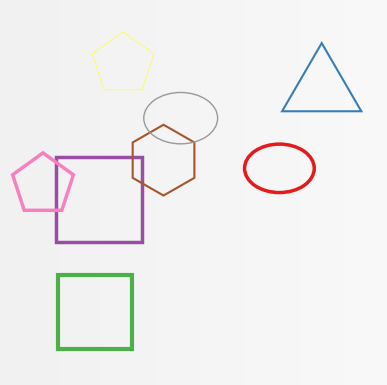[{"shape": "oval", "thickness": 2.5, "radius": 0.45, "center": [0.721, 0.563]}, {"shape": "triangle", "thickness": 1.5, "radius": 0.59, "center": [0.83, 0.77]}, {"shape": "square", "thickness": 3, "radius": 0.48, "center": [0.245, 0.19]}, {"shape": "square", "thickness": 2.5, "radius": 0.55, "center": [0.256, 0.483]}, {"shape": "pentagon", "thickness": 0.5, "radius": 0.42, "center": [0.318, 0.834]}, {"shape": "hexagon", "thickness": 1.5, "radius": 0.46, "center": [0.422, 0.584]}, {"shape": "pentagon", "thickness": 2.5, "radius": 0.41, "center": [0.111, 0.52]}, {"shape": "oval", "thickness": 1, "radius": 0.48, "center": [0.466, 0.693]}]